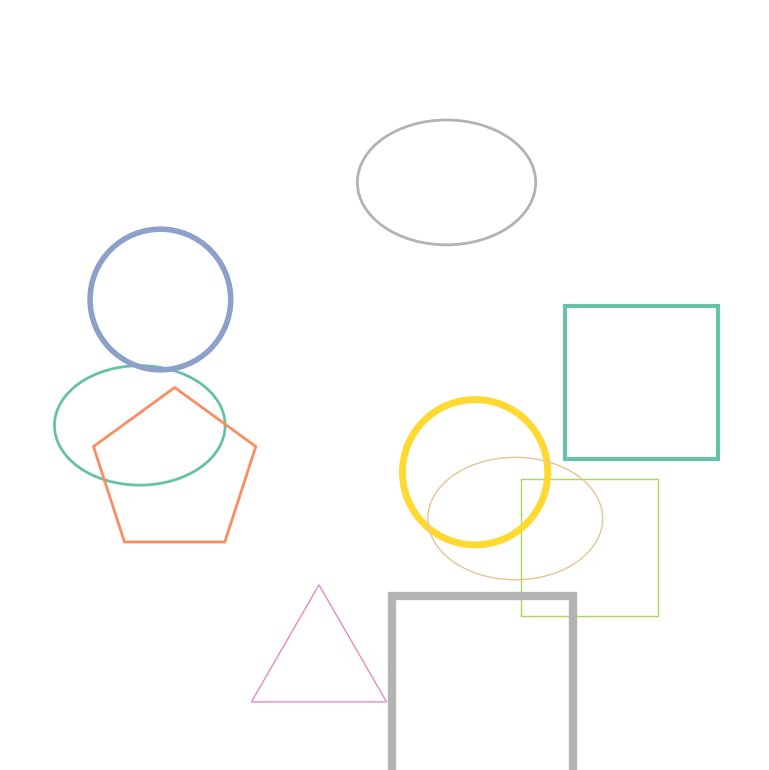[{"shape": "oval", "thickness": 1, "radius": 0.55, "center": [0.182, 0.448]}, {"shape": "square", "thickness": 1.5, "radius": 0.5, "center": [0.833, 0.503]}, {"shape": "pentagon", "thickness": 1, "radius": 0.55, "center": [0.227, 0.386]}, {"shape": "circle", "thickness": 2, "radius": 0.46, "center": [0.208, 0.611]}, {"shape": "triangle", "thickness": 0.5, "radius": 0.51, "center": [0.414, 0.139]}, {"shape": "square", "thickness": 0.5, "radius": 0.44, "center": [0.766, 0.289]}, {"shape": "circle", "thickness": 2.5, "radius": 0.47, "center": [0.617, 0.387]}, {"shape": "oval", "thickness": 0.5, "radius": 0.57, "center": [0.669, 0.327]}, {"shape": "oval", "thickness": 1, "radius": 0.58, "center": [0.58, 0.763]}, {"shape": "square", "thickness": 3, "radius": 0.59, "center": [0.626, 0.108]}]